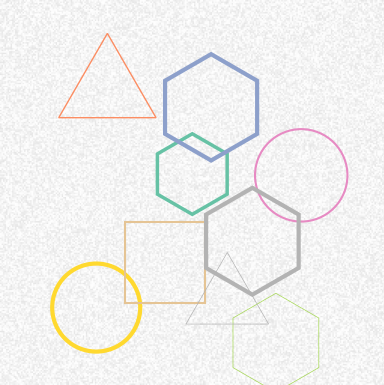[{"shape": "hexagon", "thickness": 2.5, "radius": 0.52, "center": [0.499, 0.548]}, {"shape": "triangle", "thickness": 1, "radius": 0.73, "center": [0.279, 0.767]}, {"shape": "hexagon", "thickness": 3, "radius": 0.69, "center": [0.548, 0.721]}, {"shape": "circle", "thickness": 1.5, "radius": 0.6, "center": [0.782, 0.545]}, {"shape": "hexagon", "thickness": 0.5, "radius": 0.64, "center": [0.717, 0.11]}, {"shape": "circle", "thickness": 3, "radius": 0.57, "center": [0.25, 0.201]}, {"shape": "square", "thickness": 1.5, "radius": 0.52, "center": [0.429, 0.318]}, {"shape": "hexagon", "thickness": 3, "radius": 0.69, "center": [0.656, 0.373]}, {"shape": "triangle", "thickness": 0.5, "radius": 0.62, "center": [0.59, 0.22]}]